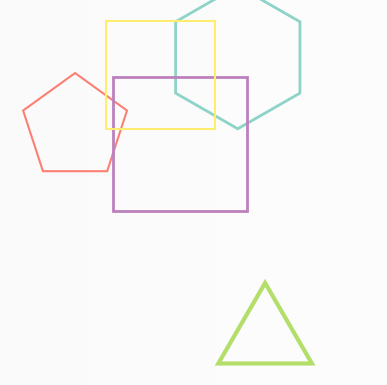[{"shape": "hexagon", "thickness": 2, "radius": 0.93, "center": [0.614, 0.851]}, {"shape": "pentagon", "thickness": 1.5, "radius": 0.7, "center": [0.194, 0.669]}, {"shape": "triangle", "thickness": 3, "radius": 0.7, "center": [0.684, 0.126]}, {"shape": "square", "thickness": 2, "radius": 0.87, "center": [0.464, 0.626]}, {"shape": "square", "thickness": 1.5, "radius": 0.7, "center": [0.414, 0.806]}]